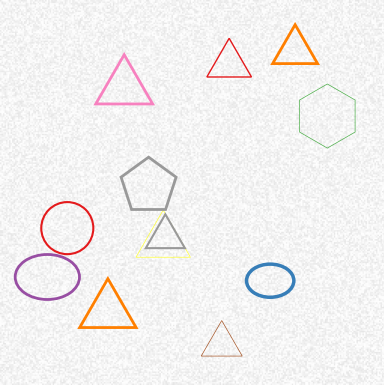[{"shape": "triangle", "thickness": 1, "radius": 0.33, "center": [0.595, 0.834]}, {"shape": "circle", "thickness": 1.5, "radius": 0.34, "center": [0.175, 0.407]}, {"shape": "oval", "thickness": 2.5, "radius": 0.31, "center": [0.702, 0.271]}, {"shape": "hexagon", "thickness": 0.5, "radius": 0.42, "center": [0.85, 0.699]}, {"shape": "oval", "thickness": 2, "radius": 0.42, "center": [0.123, 0.281]}, {"shape": "triangle", "thickness": 2, "radius": 0.42, "center": [0.28, 0.192]}, {"shape": "triangle", "thickness": 2, "radius": 0.34, "center": [0.767, 0.869]}, {"shape": "triangle", "thickness": 0.5, "radius": 0.41, "center": [0.424, 0.373]}, {"shape": "triangle", "thickness": 0.5, "radius": 0.31, "center": [0.576, 0.106]}, {"shape": "triangle", "thickness": 2, "radius": 0.43, "center": [0.323, 0.773]}, {"shape": "pentagon", "thickness": 2, "radius": 0.38, "center": [0.386, 0.517]}, {"shape": "triangle", "thickness": 1.5, "radius": 0.29, "center": [0.429, 0.385]}]